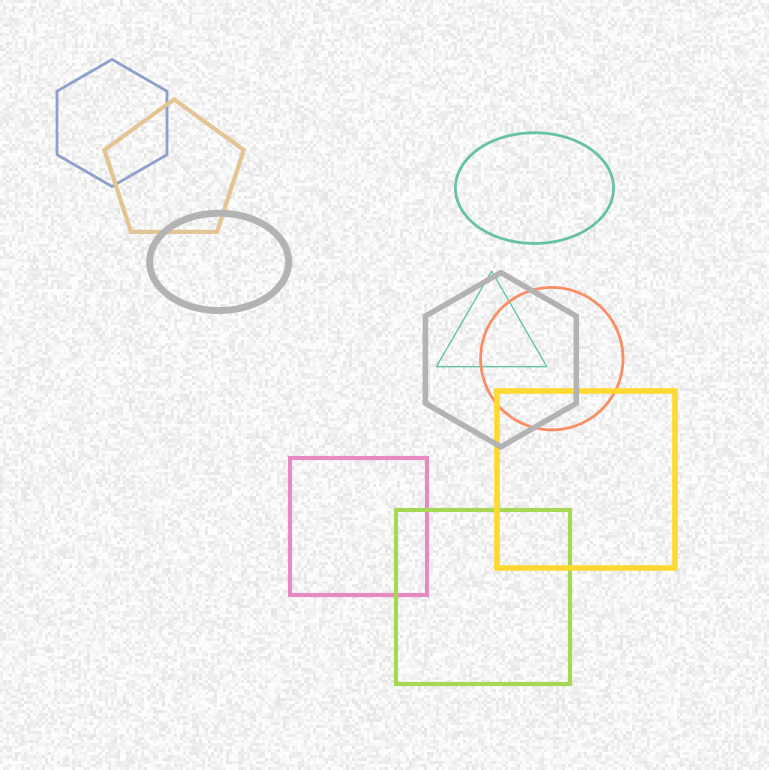[{"shape": "oval", "thickness": 1, "radius": 0.51, "center": [0.694, 0.756]}, {"shape": "triangle", "thickness": 0.5, "radius": 0.41, "center": [0.638, 0.565]}, {"shape": "circle", "thickness": 1, "radius": 0.46, "center": [0.717, 0.534]}, {"shape": "hexagon", "thickness": 1, "radius": 0.41, "center": [0.145, 0.84]}, {"shape": "square", "thickness": 1.5, "radius": 0.44, "center": [0.466, 0.316]}, {"shape": "square", "thickness": 1.5, "radius": 0.57, "center": [0.627, 0.225]}, {"shape": "square", "thickness": 2, "radius": 0.58, "center": [0.761, 0.377]}, {"shape": "pentagon", "thickness": 1.5, "radius": 0.48, "center": [0.226, 0.776]}, {"shape": "oval", "thickness": 2.5, "radius": 0.45, "center": [0.285, 0.66]}, {"shape": "hexagon", "thickness": 2, "radius": 0.57, "center": [0.65, 0.533]}]